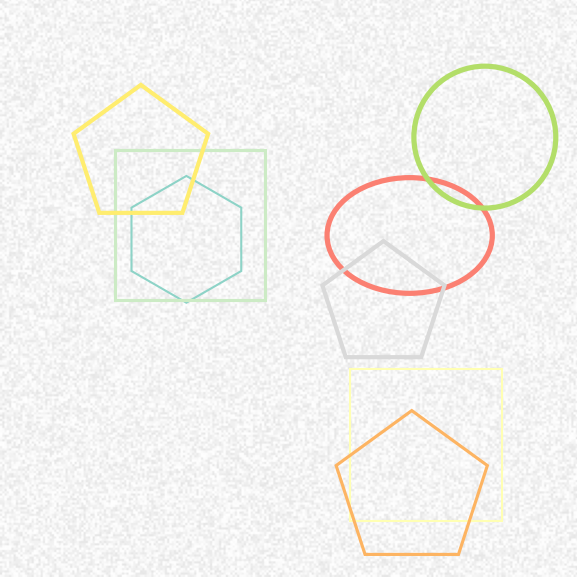[{"shape": "hexagon", "thickness": 1, "radius": 0.55, "center": [0.323, 0.585]}, {"shape": "square", "thickness": 1, "radius": 0.66, "center": [0.737, 0.229]}, {"shape": "oval", "thickness": 2.5, "radius": 0.72, "center": [0.709, 0.591]}, {"shape": "pentagon", "thickness": 1.5, "radius": 0.69, "center": [0.713, 0.15]}, {"shape": "circle", "thickness": 2.5, "radius": 0.61, "center": [0.84, 0.762]}, {"shape": "pentagon", "thickness": 2, "radius": 0.56, "center": [0.664, 0.471]}, {"shape": "square", "thickness": 1.5, "radius": 0.65, "center": [0.329, 0.609]}, {"shape": "pentagon", "thickness": 2, "radius": 0.61, "center": [0.244, 0.73]}]